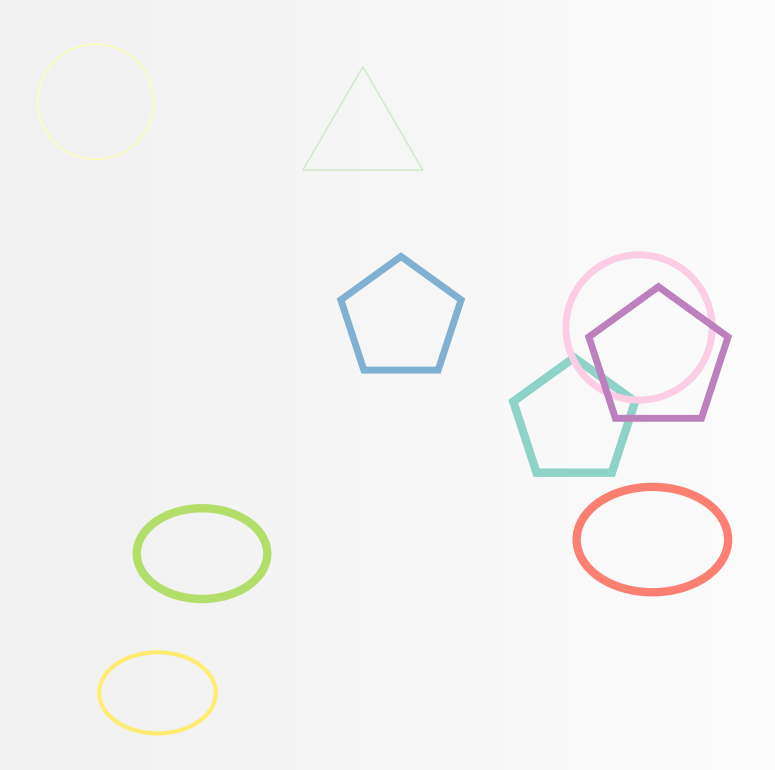[{"shape": "pentagon", "thickness": 3, "radius": 0.41, "center": [0.741, 0.453]}, {"shape": "circle", "thickness": 0.5, "radius": 0.37, "center": [0.123, 0.868]}, {"shape": "oval", "thickness": 3, "radius": 0.49, "center": [0.842, 0.299]}, {"shape": "pentagon", "thickness": 2.5, "radius": 0.41, "center": [0.517, 0.585]}, {"shape": "oval", "thickness": 3, "radius": 0.42, "center": [0.261, 0.281]}, {"shape": "circle", "thickness": 2.5, "radius": 0.47, "center": [0.825, 0.575]}, {"shape": "pentagon", "thickness": 2.5, "radius": 0.47, "center": [0.85, 0.533]}, {"shape": "triangle", "thickness": 0.5, "radius": 0.45, "center": [0.468, 0.824]}, {"shape": "oval", "thickness": 1.5, "radius": 0.38, "center": [0.203, 0.1]}]